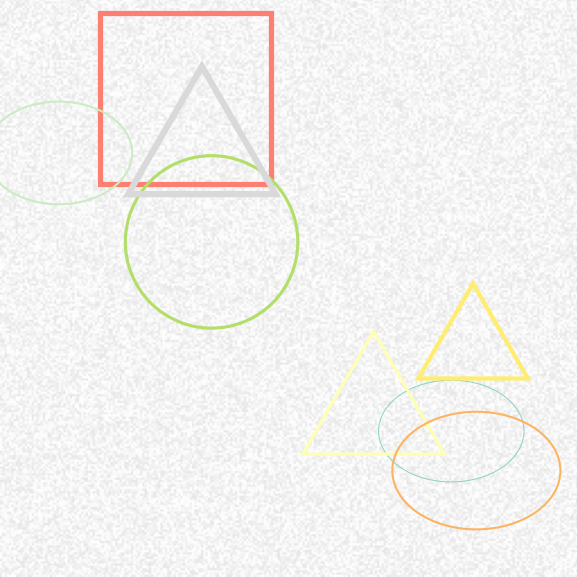[{"shape": "oval", "thickness": 0.5, "radius": 0.63, "center": [0.781, 0.253]}, {"shape": "triangle", "thickness": 1.5, "radius": 0.71, "center": [0.647, 0.284]}, {"shape": "square", "thickness": 2.5, "radius": 0.74, "center": [0.321, 0.829]}, {"shape": "oval", "thickness": 1, "radius": 0.73, "center": [0.825, 0.184]}, {"shape": "circle", "thickness": 1.5, "radius": 0.75, "center": [0.366, 0.58]}, {"shape": "triangle", "thickness": 3, "radius": 0.74, "center": [0.35, 0.737]}, {"shape": "oval", "thickness": 1, "radius": 0.64, "center": [0.102, 0.734]}, {"shape": "triangle", "thickness": 2, "radius": 0.55, "center": [0.819, 0.399]}]